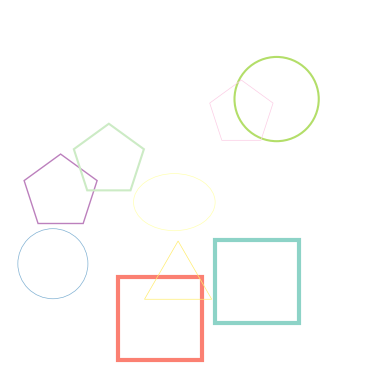[{"shape": "square", "thickness": 3, "radius": 0.54, "center": [0.668, 0.269]}, {"shape": "oval", "thickness": 0.5, "radius": 0.53, "center": [0.453, 0.475]}, {"shape": "square", "thickness": 3, "radius": 0.54, "center": [0.415, 0.173]}, {"shape": "circle", "thickness": 0.5, "radius": 0.46, "center": [0.137, 0.315]}, {"shape": "circle", "thickness": 1.5, "radius": 0.55, "center": [0.718, 0.743]}, {"shape": "pentagon", "thickness": 0.5, "radius": 0.43, "center": [0.627, 0.706]}, {"shape": "pentagon", "thickness": 1, "radius": 0.5, "center": [0.157, 0.5]}, {"shape": "pentagon", "thickness": 1.5, "radius": 0.48, "center": [0.283, 0.583]}, {"shape": "triangle", "thickness": 0.5, "radius": 0.5, "center": [0.463, 0.273]}]